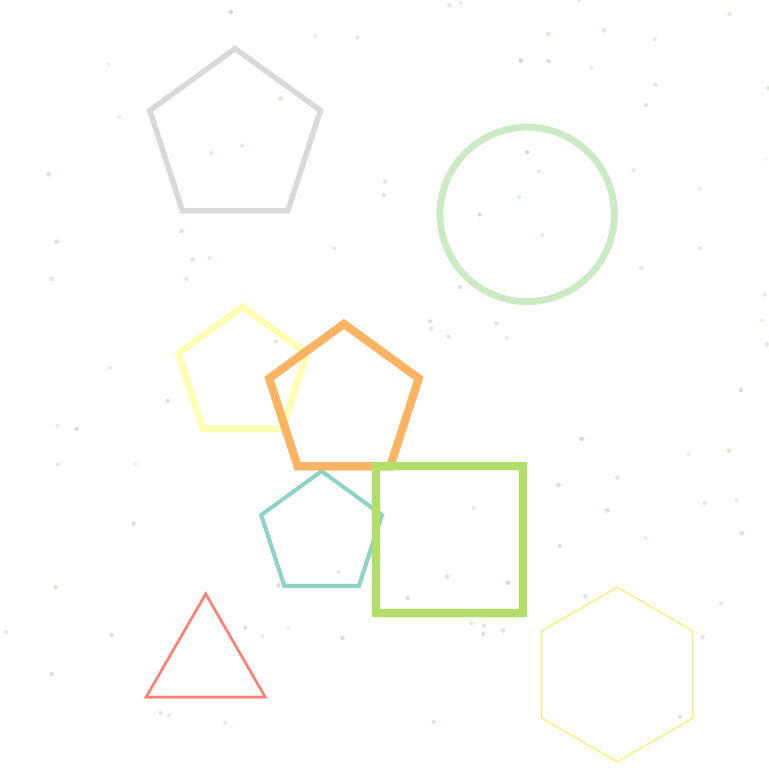[{"shape": "pentagon", "thickness": 1.5, "radius": 0.41, "center": [0.418, 0.306]}, {"shape": "pentagon", "thickness": 2.5, "radius": 0.44, "center": [0.315, 0.514]}, {"shape": "triangle", "thickness": 1, "radius": 0.45, "center": [0.267, 0.139]}, {"shape": "pentagon", "thickness": 3, "radius": 0.51, "center": [0.447, 0.477]}, {"shape": "square", "thickness": 3, "radius": 0.48, "center": [0.584, 0.3]}, {"shape": "pentagon", "thickness": 2, "radius": 0.58, "center": [0.305, 0.82]}, {"shape": "circle", "thickness": 2.5, "radius": 0.57, "center": [0.685, 0.722]}, {"shape": "hexagon", "thickness": 0.5, "radius": 0.57, "center": [0.802, 0.124]}]